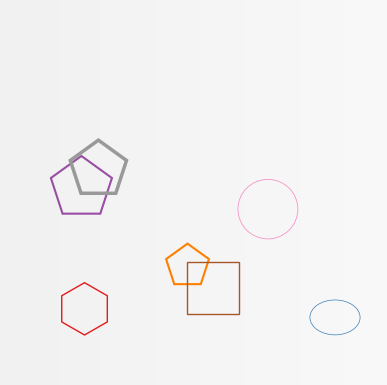[{"shape": "hexagon", "thickness": 1, "radius": 0.34, "center": [0.218, 0.198]}, {"shape": "oval", "thickness": 0.5, "radius": 0.32, "center": [0.865, 0.176]}, {"shape": "pentagon", "thickness": 1.5, "radius": 0.41, "center": [0.21, 0.512]}, {"shape": "pentagon", "thickness": 1.5, "radius": 0.29, "center": [0.484, 0.309]}, {"shape": "square", "thickness": 1, "radius": 0.34, "center": [0.549, 0.252]}, {"shape": "circle", "thickness": 0.5, "radius": 0.39, "center": [0.691, 0.457]}, {"shape": "pentagon", "thickness": 2.5, "radius": 0.38, "center": [0.254, 0.56]}]